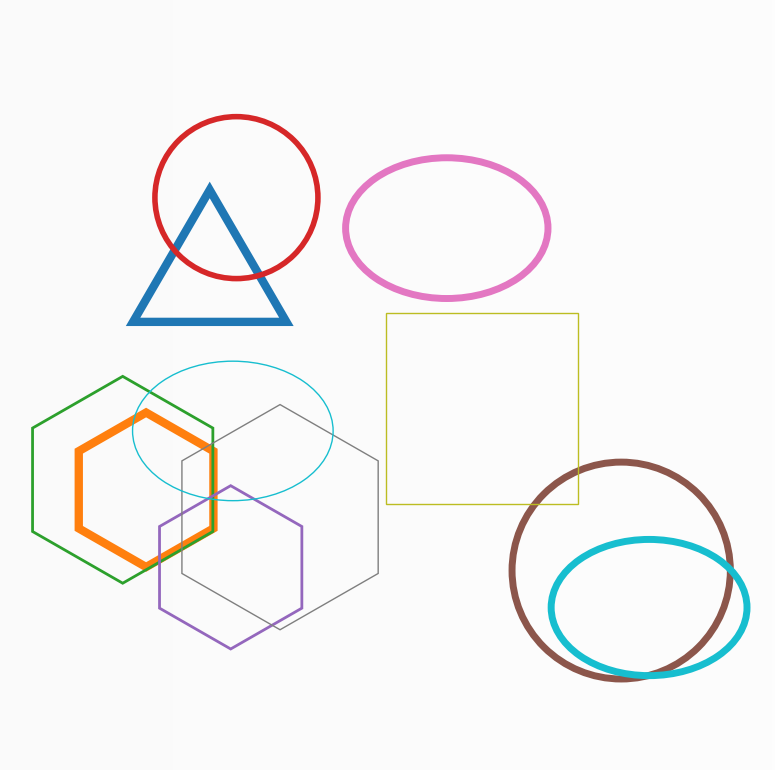[{"shape": "triangle", "thickness": 3, "radius": 0.57, "center": [0.271, 0.639]}, {"shape": "hexagon", "thickness": 3, "radius": 0.5, "center": [0.189, 0.364]}, {"shape": "hexagon", "thickness": 1, "radius": 0.67, "center": [0.158, 0.377]}, {"shape": "circle", "thickness": 2, "radius": 0.53, "center": [0.305, 0.743]}, {"shape": "hexagon", "thickness": 1, "radius": 0.53, "center": [0.298, 0.263]}, {"shape": "circle", "thickness": 2.5, "radius": 0.7, "center": [0.802, 0.259]}, {"shape": "oval", "thickness": 2.5, "radius": 0.65, "center": [0.577, 0.704]}, {"shape": "hexagon", "thickness": 0.5, "radius": 0.73, "center": [0.361, 0.328]}, {"shape": "square", "thickness": 0.5, "radius": 0.62, "center": [0.622, 0.47]}, {"shape": "oval", "thickness": 0.5, "radius": 0.65, "center": [0.3, 0.44]}, {"shape": "oval", "thickness": 2.5, "radius": 0.63, "center": [0.838, 0.211]}]